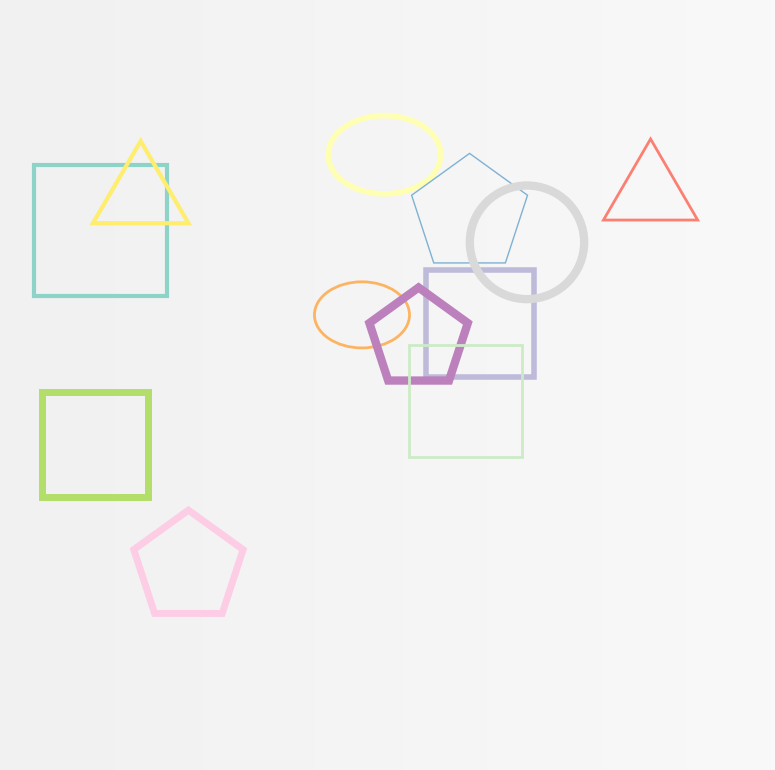[{"shape": "square", "thickness": 1.5, "radius": 0.43, "center": [0.13, 0.7]}, {"shape": "oval", "thickness": 2, "radius": 0.36, "center": [0.496, 0.799]}, {"shape": "square", "thickness": 2, "radius": 0.35, "center": [0.62, 0.58]}, {"shape": "triangle", "thickness": 1, "radius": 0.35, "center": [0.839, 0.749]}, {"shape": "pentagon", "thickness": 0.5, "radius": 0.39, "center": [0.606, 0.722]}, {"shape": "oval", "thickness": 1, "radius": 0.31, "center": [0.467, 0.591]}, {"shape": "square", "thickness": 2.5, "radius": 0.34, "center": [0.122, 0.423]}, {"shape": "pentagon", "thickness": 2.5, "radius": 0.37, "center": [0.243, 0.263]}, {"shape": "circle", "thickness": 3, "radius": 0.37, "center": [0.68, 0.685]}, {"shape": "pentagon", "thickness": 3, "radius": 0.33, "center": [0.54, 0.56]}, {"shape": "square", "thickness": 1, "radius": 0.37, "center": [0.601, 0.479]}, {"shape": "triangle", "thickness": 1.5, "radius": 0.36, "center": [0.182, 0.746]}]